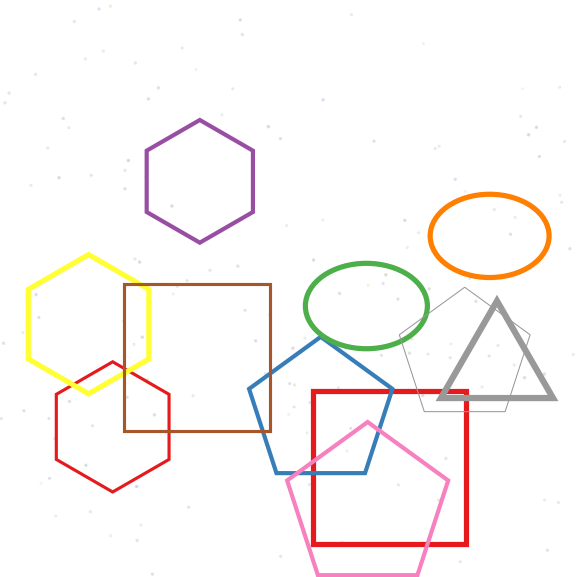[{"shape": "square", "thickness": 2.5, "radius": 0.66, "center": [0.674, 0.189]}, {"shape": "hexagon", "thickness": 1.5, "radius": 0.56, "center": [0.195, 0.26]}, {"shape": "pentagon", "thickness": 2, "radius": 0.65, "center": [0.555, 0.285]}, {"shape": "oval", "thickness": 2.5, "radius": 0.53, "center": [0.634, 0.469]}, {"shape": "hexagon", "thickness": 2, "radius": 0.53, "center": [0.346, 0.685]}, {"shape": "oval", "thickness": 2.5, "radius": 0.51, "center": [0.848, 0.591]}, {"shape": "hexagon", "thickness": 2.5, "radius": 0.6, "center": [0.153, 0.438]}, {"shape": "square", "thickness": 1.5, "radius": 0.63, "center": [0.341, 0.38]}, {"shape": "pentagon", "thickness": 2, "radius": 0.73, "center": [0.637, 0.122]}, {"shape": "triangle", "thickness": 3, "radius": 0.56, "center": [0.861, 0.366]}, {"shape": "pentagon", "thickness": 0.5, "radius": 0.6, "center": [0.805, 0.383]}]